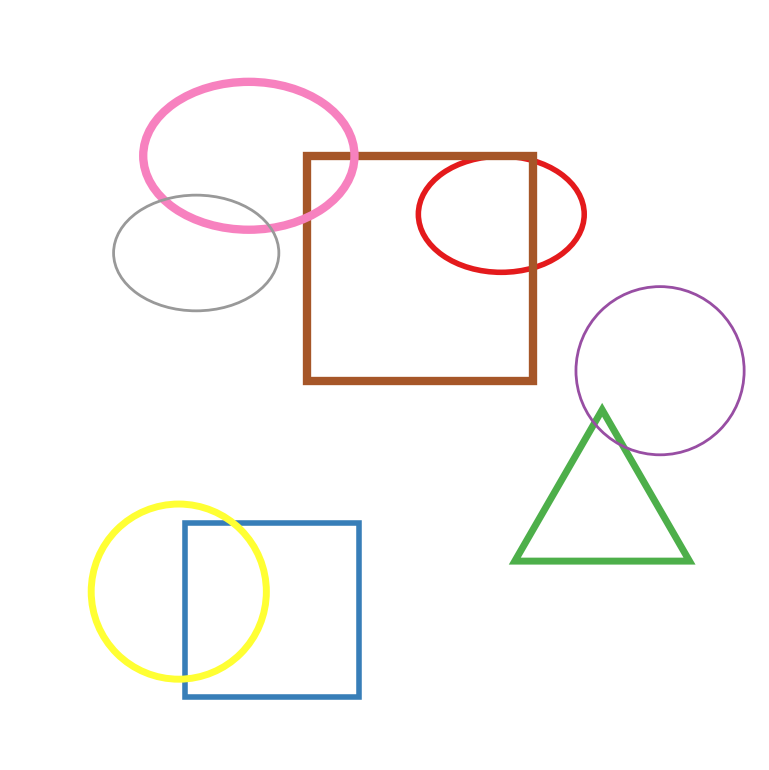[{"shape": "oval", "thickness": 2, "radius": 0.54, "center": [0.651, 0.722]}, {"shape": "square", "thickness": 2, "radius": 0.56, "center": [0.354, 0.207]}, {"shape": "triangle", "thickness": 2.5, "radius": 0.66, "center": [0.782, 0.337]}, {"shape": "circle", "thickness": 1, "radius": 0.55, "center": [0.857, 0.519]}, {"shape": "circle", "thickness": 2.5, "radius": 0.57, "center": [0.232, 0.232]}, {"shape": "square", "thickness": 3, "radius": 0.73, "center": [0.545, 0.651]}, {"shape": "oval", "thickness": 3, "radius": 0.69, "center": [0.323, 0.798]}, {"shape": "oval", "thickness": 1, "radius": 0.54, "center": [0.255, 0.671]}]